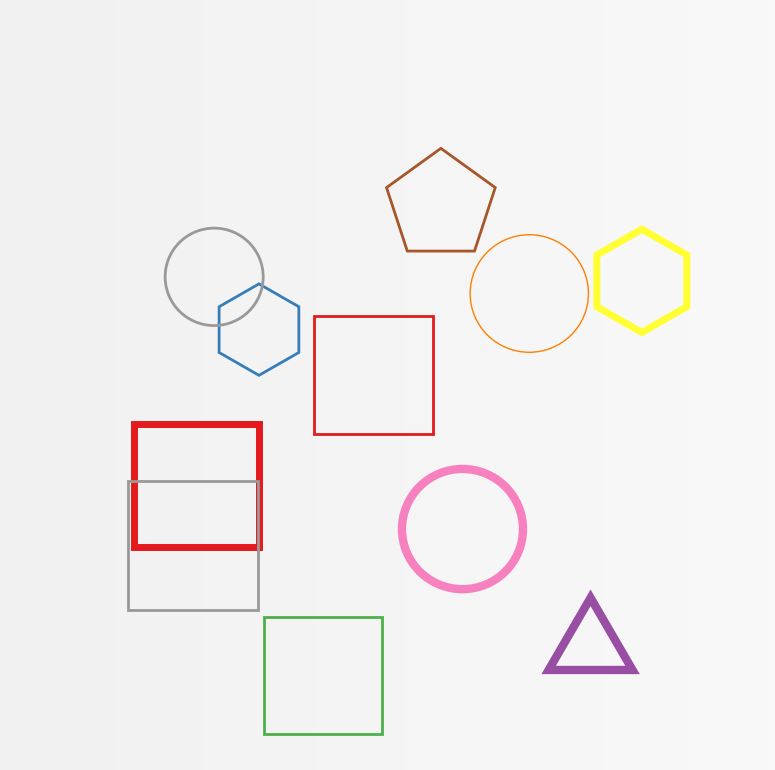[{"shape": "square", "thickness": 1, "radius": 0.38, "center": [0.481, 0.513]}, {"shape": "square", "thickness": 2.5, "radius": 0.4, "center": [0.254, 0.37]}, {"shape": "hexagon", "thickness": 1, "radius": 0.3, "center": [0.334, 0.572]}, {"shape": "square", "thickness": 1, "radius": 0.38, "center": [0.417, 0.122]}, {"shape": "triangle", "thickness": 3, "radius": 0.31, "center": [0.762, 0.161]}, {"shape": "circle", "thickness": 0.5, "radius": 0.38, "center": [0.683, 0.619]}, {"shape": "hexagon", "thickness": 2.5, "radius": 0.34, "center": [0.828, 0.635]}, {"shape": "pentagon", "thickness": 1, "radius": 0.37, "center": [0.569, 0.734]}, {"shape": "circle", "thickness": 3, "radius": 0.39, "center": [0.597, 0.313]}, {"shape": "square", "thickness": 1, "radius": 0.42, "center": [0.249, 0.291]}, {"shape": "circle", "thickness": 1, "radius": 0.32, "center": [0.276, 0.64]}]